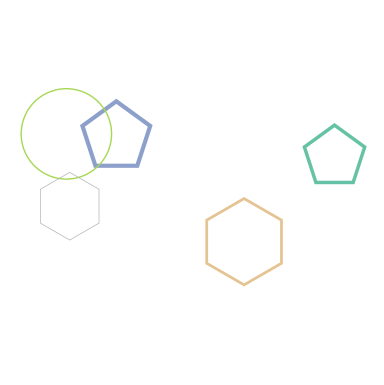[{"shape": "pentagon", "thickness": 2.5, "radius": 0.41, "center": [0.869, 0.593]}, {"shape": "pentagon", "thickness": 3, "radius": 0.46, "center": [0.302, 0.644]}, {"shape": "circle", "thickness": 1, "radius": 0.59, "center": [0.172, 0.652]}, {"shape": "hexagon", "thickness": 2, "radius": 0.56, "center": [0.634, 0.372]}, {"shape": "hexagon", "thickness": 0.5, "radius": 0.44, "center": [0.181, 0.464]}]